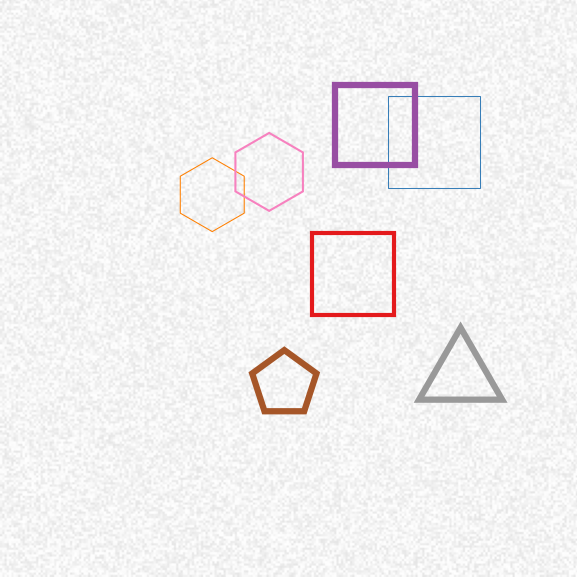[{"shape": "square", "thickness": 2, "radius": 0.35, "center": [0.611, 0.524]}, {"shape": "square", "thickness": 0.5, "radius": 0.4, "center": [0.751, 0.753]}, {"shape": "square", "thickness": 3, "radius": 0.35, "center": [0.65, 0.783]}, {"shape": "hexagon", "thickness": 0.5, "radius": 0.32, "center": [0.368, 0.662]}, {"shape": "pentagon", "thickness": 3, "radius": 0.29, "center": [0.492, 0.334]}, {"shape": "hexagon", "thickness": 1, "radius": 0.34, "center": [0.466, 0.701]}, {"shape": "triangle", "thickness": 3, "radius": 0.42, "center": [0.798, 0.349]}]